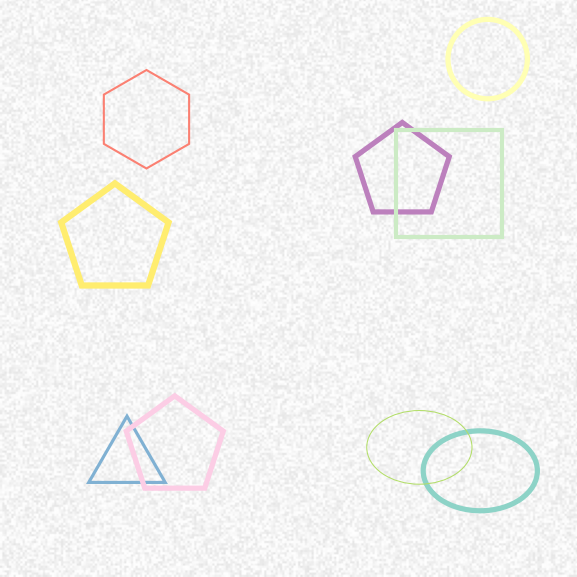[{"shape": "oval", "thickness": 2.5, "radius": 0.49, "center": [0.832, 0.184]}, {"shape": "circle", "thickness": 2.5, "radius": 0.34, "center": [0.844, 0.897]}, {"shape": "hexagon", "thickness": 1, "radius": 0.43, "center": [0.254, 0.793]}, {"shape": "triangle", "thickness": 1.5, "radius": 0.38, "center": [0.22, 0.202]}, {"shape": "oval", "thickness": 0.5, "radius": 0.46, "center": [0.726, 0.224]}, {"shape": "pentagon", "thickness": 2.5, "radius": 0.44, "center": [0.303, 0.225]}, {"shape": "pentagon", "thickness": 2.5, "radius": 0.43, "center": [0.697, 0.701]}, {"shape": "square", "thickness": 2, "radius": 0.46, "center": [0.777, 0.681]}, {"shape": "pentagon", "thickness": 3, "radius": 0.49, "center": [0.199, 0.584]}]